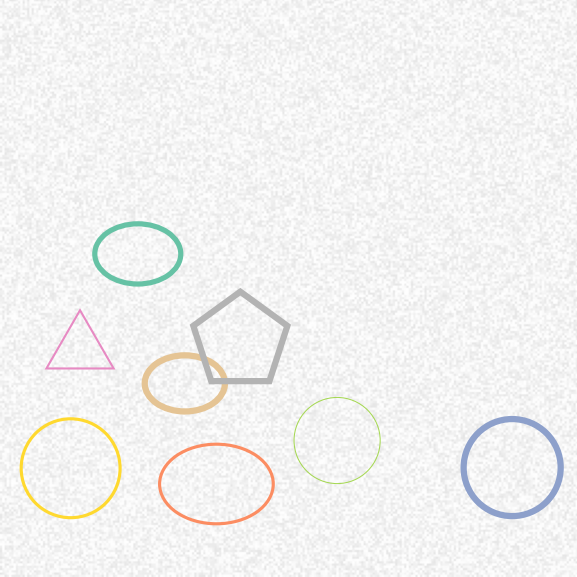[{"shape": "oval", "thickness": 2.5, "radius": 0.37, "center": [0.239, 0.559]}, {"shape": "oval", "thickness": 1.5, "radius": 0.49, "center": [0.375, 0.161]}, {"shape": "circle", "thickness": 3, "radius": 0.42, "center": [0.887, 0.189]}, {"shape": "triangle", "thickness": 1, "radius": 0.34, "center": [0.139, 0.395]}, {"shape": "circle", "thickness": 0.5, "radius": 0.37, "center": [0.584, 0.236]}, {"shape": "circle", "thickness": 1.5, "radius": 0.43, "center": [0.122, 0.188]}, {"shape": "oval", "thickness": 3, "radius": 0.35, "center": [0.32, 0.335]}, {"shape": "pentagon", "thickness": 3, "radius": 0.43, "center": [0.416, 0.408]}]